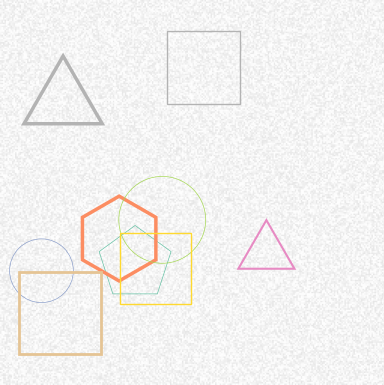[{"shape": "pentagon", "thickness": 0.5, "radius": 0.49, "center": [0.351, 0.316]}, {"shape": "hexagon", "thickness": 2.5, "radius": 0.55, "center": [0.309, 0.38]}, {"shape": "circle", "thickness": 0.5, "radius": 0.41, "center": [0.108, 0.297]}, {"shape": "triangle", "thickness": 1.5, "radius": 0.42, "center": [0.692, 0.344]}, {"shape": "circle", "thickness": 0.5, "radius": 0.56, "center": [0.421, 0.429]}, {"shape": "square", "thickness": 1, "radius": 0.46, "center": [0.404, 0.302]}, {"shape": "square", "thickness": 2, "radius": 0.53, "center": [0.156, 0.187]}, {"shape": "triangle", "thickness": 2.5, "radius": 0.59, "center": [0.164, 0.737]}, {"shape": "square", "thickness": 1, "radius": 0.47, "center": [0.529, 0.824]}]